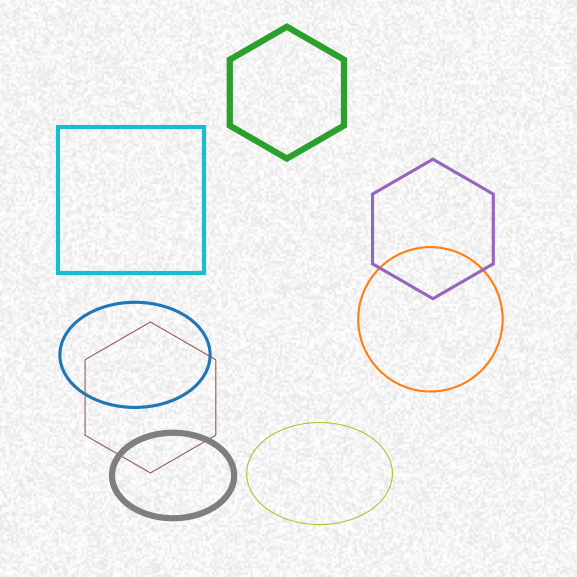[{"shape": "oval", "thickness": 1.5, "radius": 0.65, "center": [0.234, 0.385]}, {"shape": "circle", "thickness": 1, "radius": 0.63, "center": [0.745, 0.446]}, {"shape": "hexagon", "thickness": 3, "radius": 0.57, "center": [0.497, 0.839]}, {"shape": "hexagon", "thickness": 1.5, "radius": 0.6, "center": [0.75, 0.603]}, {"shape": "hexagon", "thickness": 0.5, "radius": 0.65, "center": [0.26, 0.311]}, {"shape": "oval", "thickness": 3, "radius": 0.53, "center": [0.3, 0.176]}, {"shape": "oval", "thickness": 0.5, "radius": 0.63, "center": [0.553, 0.179]}, {"shape": "square", "thickness": 2, "radius": 0.63, "center": [0.226, 0.653]}]